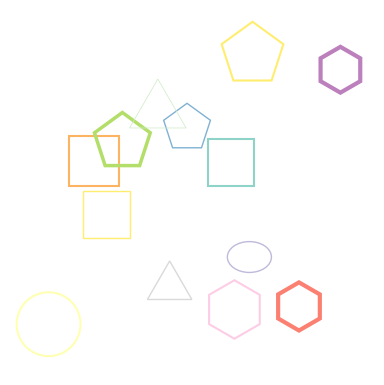[{"shape": "square", "thickness": 1.5, "radius": 0.3, "center": [0.6, 0.577]}, {"shape": "circle", "thickness": 1.5, "radius": 0.41, "center": [0.126, 0.158]}, {"shape": "oval", "thickness": 1, "radius": 0.29, "center": [0.648, 0.332]}, {"shape": "hexagon", "thickness": 3, "radius": 0.31, "center": [0.777, 0.204]}, {"shape": "pentagon", "thickness": 1, "radius": 0.32, "center": [0.486, 0.668]}, {"shape": "square", "thickness": 1.5, "radius": 0.32, "center": [0.245, 0.583]}, {"shape": "pentagon", "thickness": 2.5, "radius": 0.38, "center": [0.318, 0.632]}, {"shape": "hexagon", "thickness": 1.5, "radius": 0.38, "center": [0.609, 0.196]}, {"shape": "triangle", "thickness": 1, "radius": 0.33, "center": [0.441, 0.255]}, {"shape": "hexagon", "thickness": 3, "radius": 0.3, "center": [0.884, 0.819]}, {"shape": "triangle", "thickness": 0.5, "radius": 0.42, "center": [0.41, 0.71]}, {"shape": "square", "thickness": 1, "radius": 0.31, "center": [0.277, 0.444]}, {"shape": "pentagon", "thickness": 1.5, "radius": 0.42, "center": [0.656, 0.859]}]